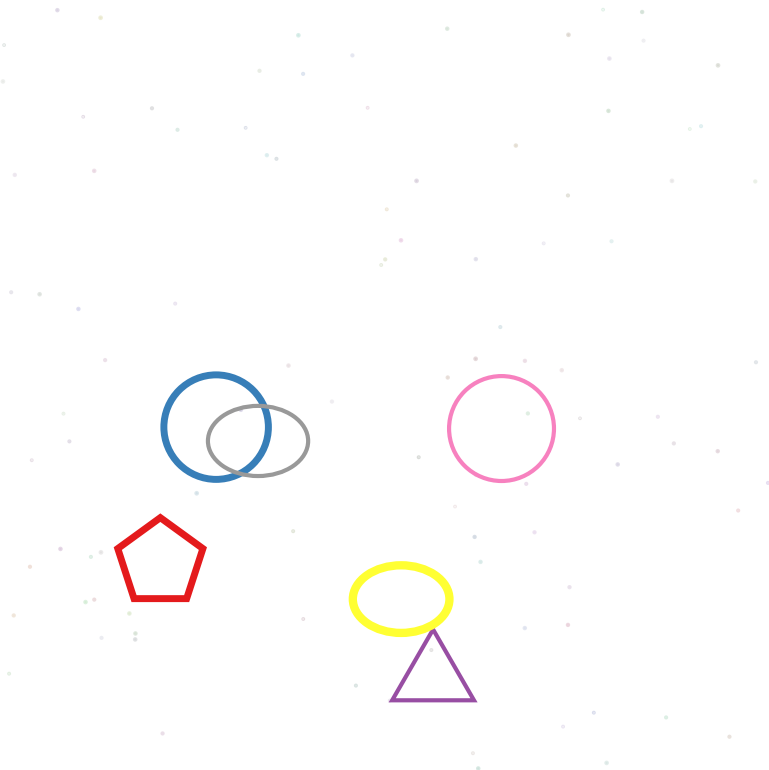[{"shape": "pentagon", "thickness": 2.5, "radius": 0.29, "center": [0.208, 0.27]}, {"shape": "circle", "thickness": 2.5, "radius": 0.34, "center": [0.281, 0.445]}, {"shape": "triangle", "thickness": 1.5, "radius": 0.31, "center": [0.562, 0.121]}, {"shape": "oval", "thickness": 3, "radius": 0.31, "center": [0.521, 0.222]}, {"shape": "circle", "thickness": 1.5, "radius": 0.34, "center": [0.651, 0.443]}, {"shape": "oval", "thickness": 1.5, "radius": 0.33, "center": [0.335, 0.427]}]